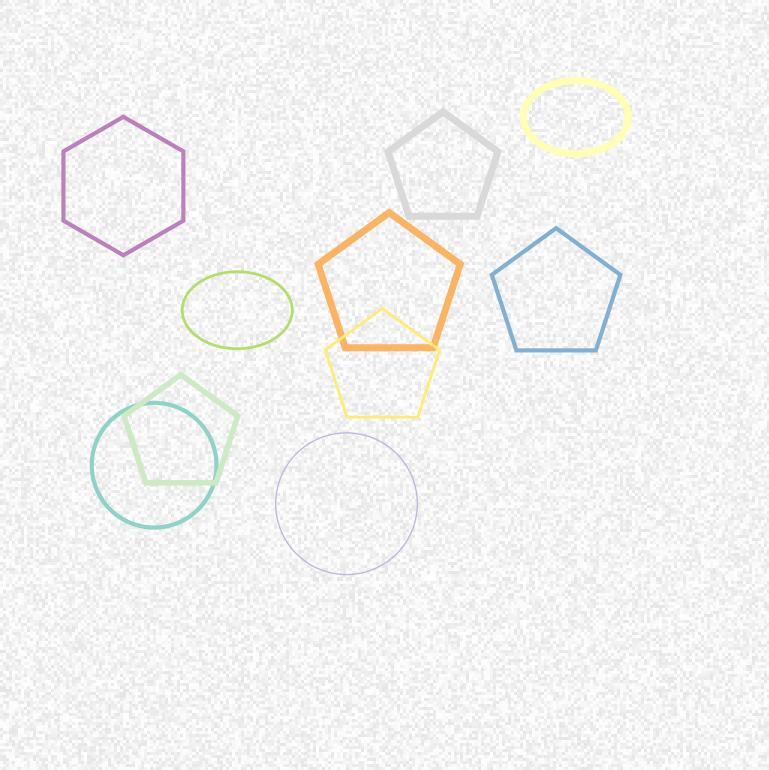[{"shape": "circle", "thickness": 1.5, "radius": 0.41, "center": [0.2, 0.396]}, {"shape": "oval", "thickness": 2.5, "radius": 0.34, "center": [0.748, 0.848]}, {"shape": "circle", "thickness": 0.5, "radius": 0.46, "center": [0.45, 0.346]}, {"shape": "pentagon", "thickness": 1.5, "radius": 0.44, "center": [0.722, 0.616]}, {"shape": "pentagon", "thickness": 2.5, "radius": 0.49, "center": [0.505, 0.627]}, {"shape": "oval", "thickness": 1, "radius": 0.36, "center": [0.308, 0.597]}, {"shape": "pentagon", "thickness": 2.5, "radius": 0.38, "center": [0.575, 0.78]}, {"shape": "hexagon", "thickness": 1.5, "radius": 0.45, "center": [0.16, 0.758]}, {"shape": "pentagon", "thickness": 2, "radius": 0.39, "center": [0.235, 0.436]}, {"shape": "pentagon", "thickness": 1, "radius": 0.39, "center": [0.497, 0.521]}]